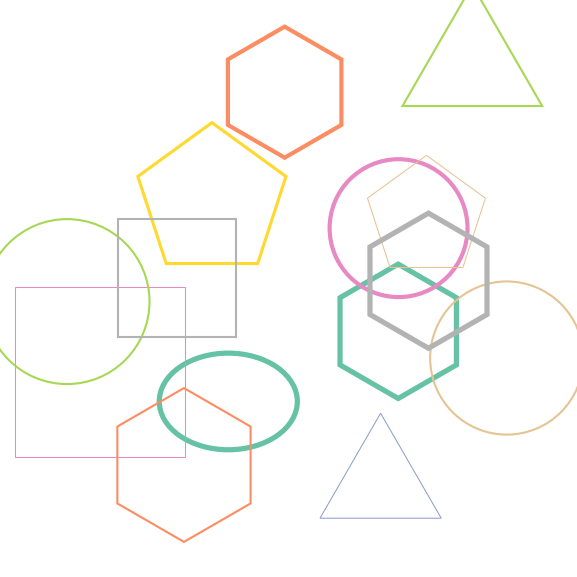[{"shape": "hexagon", "thickness": 2.5, "radius": 0.58, "center": [0.69, 0.425]}, {"shape": "oval", "thickness": 2.5, "radius": 0.6, "center": [0.395, 0.304]}, {"shape": "hexagon", "thickness": 2, "radius": 0.57, "center": [0.493, 0.84]}, {"shape": "hexagon", "thickness": 1, "radius": 0.67, "center": [0.319, 0.194]}, {"shape": "triangle", "thickness": 0.5, "radius": 0.61, "center": [0.659, 0.162]}, {"shape": "circle", "thickness": 2, "radius": 0.6, "center": [0.69, 0.604]}, {"shape": "square", "thickness": 0.5, "radius": 0.74, "center": [0.174, 0.355]}, {"shape": "triangle", "thickness": 1, "radius": 0.7, "center": [0.818, 0.885]}, {"shape": "circle", "thickness": 1, "radius": 0.71, "center": [0.116, 0.477]}, {"shape": "pentagon", "thickness": 1.5, "radius": 0.67, "center": [0.367, 0.652]}, {"shape": "circle", "thickness": 1, "radius": 0.66, "center": [0.877, 0.379]}, {"shape": "pentagon", "thickness": 0.5, "radius": 0.54, "center": [0.738, 0.623]}, {"shape": "square", "thickness": 1, "radius": 0.51, "center": [0.306, 0.518]}, {"shape": "hexagon", "thickness": 2.5, "radius": 0.59, "center": [0.742, 0.513]}]